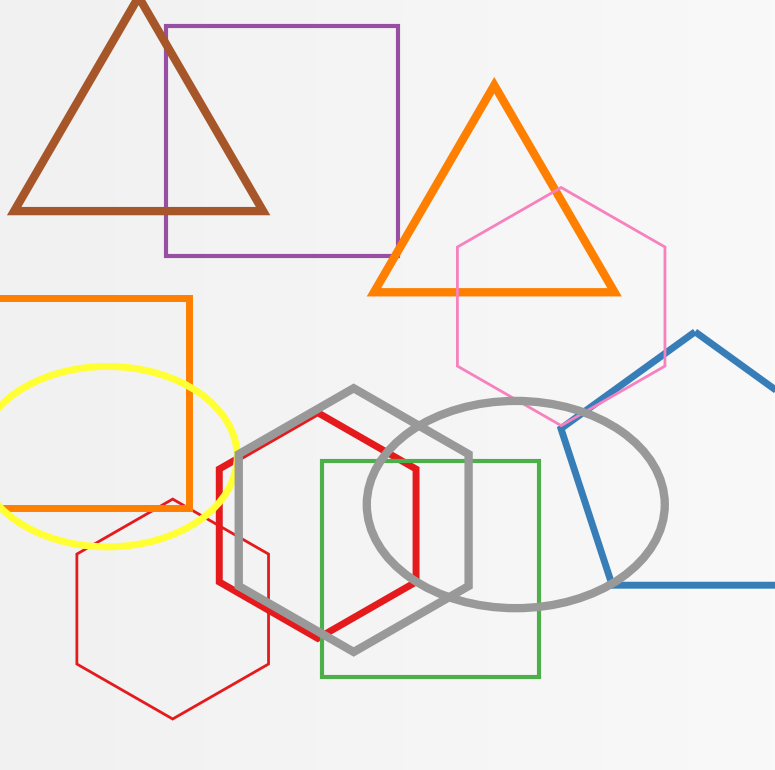[{"shape": "hexagon", "thickness": 1, "radius": 0.71, "center": [0.223, 0.209]}, {"shape": "hexagon", "thickness": 2.5, "radius": 0.73, "center": [0.41, 0.318]}, {"shape": "pentagon", "thickness": 2.5, "radius": 0.91, "center": [0.897, 0.387]}, {"shape": "square", "thickness": 1.5, "radius": 0.7, "center": [0.555, 0.261]}, {"shape": "square", "thickness": 1.5, "radius": 0.75, "center": [0.363, 0.817]}, {"shape": "square", "thickness": 2.5, "radius": 0.68, "center": [0.108, 0.476]}, {"shape": "triangle", "thickness": 3, "radius": 0.9, "center": [0.638, 0.71]}, {"shape": "oval", "thickness": 2.5, "radius": 0.84, "center": [0.139, 0.407]}, {"shape": "triangle", "thickness": 3, "radius": 0.93, "center": [0.179, 0.819]}, {"shape": "hexagon", "thickness": 1, "radius": 0.77, "center": [0.724, 0.602]}, {"shape": "hexagon", "thickness": 3, "radius": 0.86, "center": [0.456, 0.325]}, {"shape": "oval", "thickness": 3, "radius": 0.96, "center": [0.666, 0.345]}]